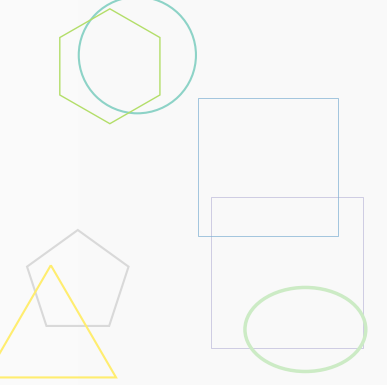[{"shape": "circle", "thickness": 1.5, "radius": 0.76, "center": [0.354, 0.857]}, {"shape": "square", "thickness": 0.5, "radius": 0.98, "center": [0.741, 0.293]}, {"shape": "square", "thickness": 0.5, "radius": 0.9, "center": [0.692, 0.566]}, {"shape": "hexagon", "thickness": 1, "radius": 0.75, "center": [0.284, 0.828]}, {"shape": "pentagon", "thickness": 1.5, "radius": 0.69, "center": [0.201, 0.265]}, {"shape": "oval", "thickness": 2.5, "radius": 0.78, "center": [0.788, 0.144]}, {"shape": "triangle", "thickness": 1.5, "radius": 0.97, "center": [0.131, 0.117]}]